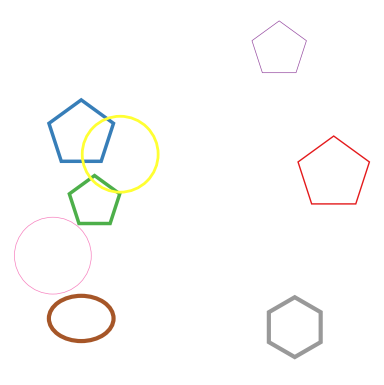[{"shape": "pentagon", "thickness": 1, "radius": 0.49, "center": [0.867, 0.549]}, {"shape": "pentagon", "thickness": 2.5, "radius": 0.44, "center": [0.211, 0.652]}, {"shape": "pentagon", "thickness": 2.5, "radius": 0.34, "center": [0.246, 0.475]}, {"shape": "pentagon", "thickness": 0.5, "radius": 0.37, "center": [0.725, 0.871]}, {"shape": "circle", "thickness": 2, "radius": 0.49, "center": [0.312, 0.599]}, {"shape": "oval", "thickness": 3, "radius": 0.42, "center": [0.211, 0.173]}, {"shape": "circle", "thickness": 0.5, "radius": 0.5, "center": [0.137, 0.336]}, {"shape": "hexagon", "thickness": 3, "radius": 0.39, "center": [0.766, 0.15]}]